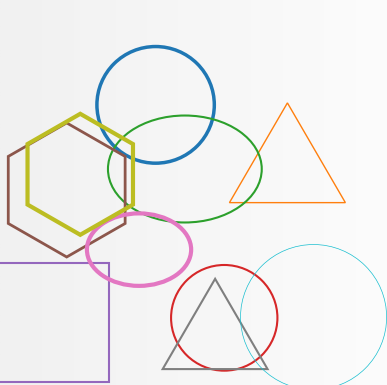[{"shape": "circle", "thickness": 2.5, "radius": 0.76, "center": [0.402, 0.728]}, {"shape": "triangle", "thickness": 1, "radius": 0.86, "center": [0.742, 0.56]}, {"shape": "oval", "thickness": 1.5, "radius": 0.99, "center": [0.477, 0.561]}, {"shape": "circle", "thickness": 1.5, "radius": 0.69, "center": [0.579, 0.174]}, {"shape": "square", "thickness": 1.5, "radius": 0.77, "center": [0.127, 0.163]}, {"shape": "hexagon", "thickness": 2, "radius": 0.87, "center": [0.172, 0.507]}, {"shape": "oval", "thickness": 3, "radius": 0.67, "center": [0.359, 0.352]}, {"shape": "triangle", "thickness": 1.5, "radius": 0.78, "center": [0.555, 0.119]}, {"shape": "hexagon", "thickness": 3, "radius": 0.79, "center": [0.207, 0.547]}, {"shape": "circle", "thickness": 0.5, "radius": 0.94, "center": [0.809, 0.176]}]